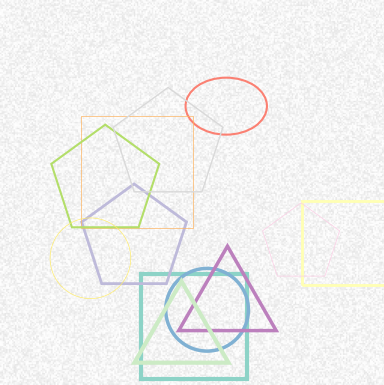[{"shape": "square", "thickness": 3, "radius": 0.68, "center": [0.504, 0.152]}, {"shape": "square", "thickness": 2, "radius": 0.55, "center": [0.895, 0.368]}, {"shape": "pentagon", "thickness": 2, "radius": 0.72, "center": [0.348, 0.379]}, {"shape": "oval", "thickness": 1.5, "radius": 0.53, "center": [0.588, 0.724]}, {"shape": "circle", "thickness": 2.5, "radius": 0.54, "center": [0.538, 0.195]}, {"shape": "square", "thickness": 0.5, "radius": 0.73, "center": [0.356, 0.554]}, {"shape": "pentagon", "thickness": 1.5, "radius": 0.74, "center": [0.273, 0.529]}, {"shape": "pentagon", "thickness": 0.5, "radius": 0.53, "center": [0.782, 0.368]}, {"shape": "pentagon", "thickness": 1, "radius": 0.75, "center": [0.436, 0.623]}, {"shape": "triangle", "thickness": 2.5, "radius": 0.73, "center": [0.591, 0.214]}, {"shape": "triangle", "thickness": 3, "radius": 0.71, "center": [0.471, 0.129]}, {"shape": "circle", "thickness": 0.5, "radius": 0.52, "center": [0.235, 0.329]}]